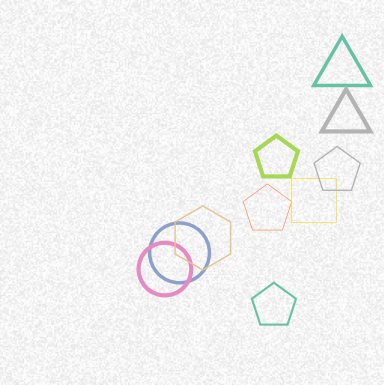[{"shape": "pentagon", "thickness": 1.5, "radius": 0.3, "center": [0.711, 0.206]}, {"shape": "triangle", "thickness": 2.5, "radius": 0.43, "center": [0.889, 0.821]}, {"shape": "pentagon", "thickness": 0.5, "radius": 0.33, "center": [0.695, 0.456]}, {"shape": "circle", "thickness": 2.5, "radius": 0.39, "center": [0.466, 0.343]}, {"shape": "circle", "thickness": 3, "radius": 0.34, "center": [0.428, 0.301]}, {"shape": "pentagon", "thickness": 3, "radius": 0.29, "center": [0.718, 0.589]}, {"shape": "square", "thickness": 0.5, "radius": 0.29, "center": [0.814, 0.481]}, {"shape": "hexagon", "thickness": 1, "radius": 0.42, "center": [0.527, 0.382]}, {"shape": "triangle", "thickness": 3, "radius": 0.37, "center": [0.899, 0.695]}, {"shape": "pentagon", "thickness": 1, "radius": 0.32, "center": [0.876, 0.557]}]